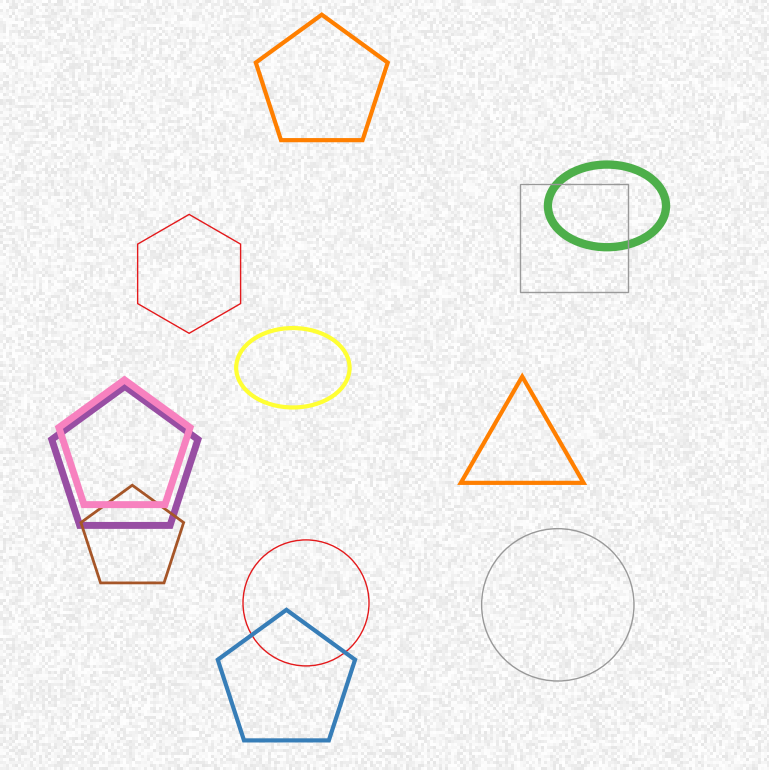[{"shape": "hexagon", "thickness": 0.5, "radius": 0.39, "center": [0.246, 0.644]}, {"shape": "circle", "thickness": 0.5, "radius": 0.41, "center": [0.397, 0.217]}, {"shape": "pentagon", "thickness": 1.5, "radius": 0.47, "center": [0.372, 0.114]}, {"shape": "oval", "thickness": 3, "radius": 0.38, "center": [0.788, 0.733]}, {"shape": "pentagon", "thickness": 2.5, "radius": 0.5, "center": [0.162, 0.398]}, {"shape": "pentagon", "thickness": 1.5, "radius": 0.45, "center": [0.418, 0.891]}, {"shape": "triangle", "thickness": 1.5, "radius": 0.46, "center": [0.678, 0.419]}, {"shape": "oval", "thickness": 1.5, "radius": 0.37, "center": [0.38, 0.522]}, {"shape": "pentagon", "thickness": 1, "radius": 0.35, "center": [0.172, 0.3]}, {"shape": "pentagon", "thickness": 2.5, "radius": 0.45, "center": [0.162, 0.417]}, {"shape": "circle", "thickness": 0.5, "radius": 0.49, "center": [0.724, 0.215]}, {"shape": "square", "thickness": 0.5, "radius": 0.35, "center": [0.745, 0.691]}]